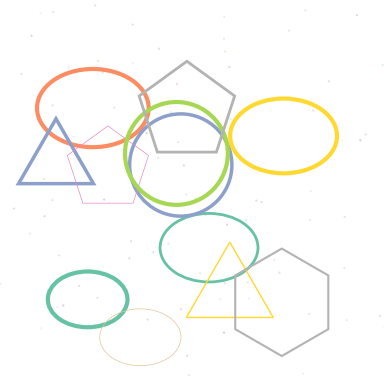[{"shape": "oval", "thickness": 3, "radius": 0.52, "center": [0.228, 0.222]}, {"shape": "oval", "thickness": 2, "radius": 0.64, "center": [0.543, 0.357]}, {"shape": "oval", "thickness": 3, "radius": 0.73, "center": [0.241, 0.719]}, {"shape": "circle", "thickness": 2.5, "radius": 0.66, "center": [0.47, 0.571]}, {"shape": "triangle", "thickness": 2.5, "radius": 0.56, "center": [0.145, 0.579]}, {"shape": "pentagon", "thickness": 0.5, "radius": 0.55, "center": [0.28, 0.562]}, {"shape": "circle", "thickness": 3, "radius": 0.67, "center": [0.458, 0.601]}, {"shape": "triangle", "thickness": 1, "radius": 0.65, "center": [0.597, 0.241]}, {"shape": "oval", "thickness": 3, "radius": 0.69, "center": [0.737, 0.647]}, {"shape": "oval", "thickness": 0.5, "radius": 0.53, "center": [0.365, 0.124]}, {"shape": "pentagon", "thickness": 2, "radius": 0.65, "center": [0.485, 0.71]}, {"shape": "hexagon", "thickness": 1.5, "radius": 0.7, "center": [0.732, 0.215]}]